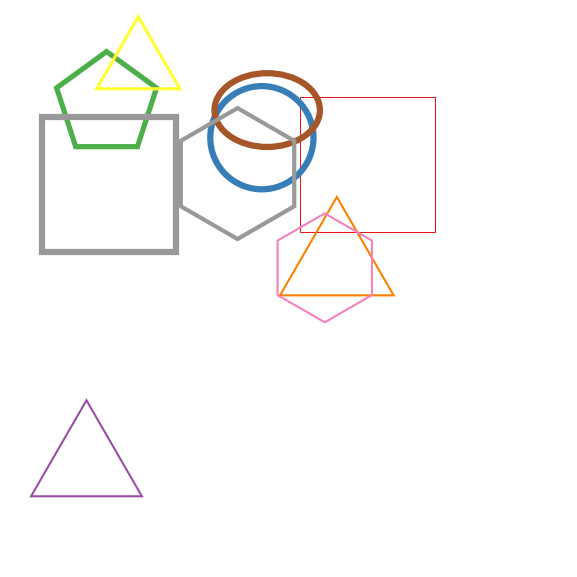[{"shape": "square", "thickness": 0.5, "radius": 0.59, "center": [0.636, 0.714]}, {"shape": "circle", "thickness": 3, "radius": 0.45, "center": [0.453, 0.761]}, {"shape": "pentagon", "thickness": 2.5, "radius": 0.45, "center": [0.185, 0.819]}, {"shape": "triangle", "thickness": 1, "radius": 0.55, "center": [0.15, 0.195]}, {"shape": "triangle", "thickness": 1, "radius": 0.57, "center": [0.583, 0.544]}, {"shape": "triangle", "thickness": 1.5, "radius": 0.42, "center": [0.239, 0.887]}, {"shape": "oval", "thickness": 3, "radius": 0.46, "center": [0.463, 0.809]}, {"shape": "hexagon", "thickness": 1, "radius": 0.47, "center": [0.562, 0.535]}, {"shape": "hexagon", "thickness": 2, "radius": 0.57, "center": [0.411, 0.699]}, {"shape": "square", "thickness": 3, "radius": 0.58, "center": [0.189, 0.68]}]